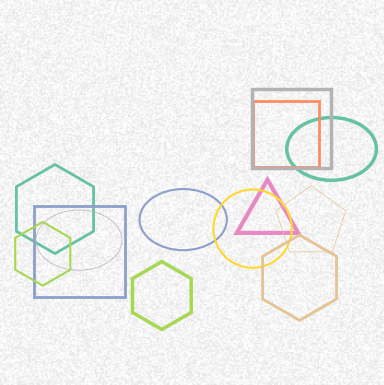[{"shape": "hexagon", "thickness": 2, "radius": 0.58, "center": [0.143, 0.457]}, {"shape": "oval", "thickness": 2.5, "radius": 0.58, "center": [0.861, 0.613]}, {"shape": "square", "thickness": 2, "radius": 0.43, "center": [0.743, 0.653]}, {"shape": "square", "thickness": 2, "radius": 0.59, "center": [0.206, 0.346]}, {"shape": "oval", "thickness": 1.5, "radius": 0.57, "center": [0.476, 0.43]}, {"shape": "triangle", "thickness": 3, "radius": 0.46, "center": [0.695, 0.441]}, {"shape": "hexagon", "thickness": 2.5, "radius": 0.44, "center": [0.42, 0.232]}, {"shape": "hexagon", "thickness": 1.5, "radius": 0.41, "center": [0.111, 0.341]}, {"shape": "circle", "thickness": 1.5, "radius": 0.51, "center": [0.656, 0.406]}, {"shape": "hexagon", "thickness": 2, "radius": 0.55, "center": [0.778, 0.279]}, {"shape": "pentagon", "thickness": 0.5, "radius": 0.48, "center": [0.808, 0.423]}, {"shape": "square", "thickness": 2.5, "radius": 0.51, "center": [0.757, 0.666]}, {"shape": "oval", "thickness": 0.5, "radius": 0.56, "center": [0.205, 0.376]}]